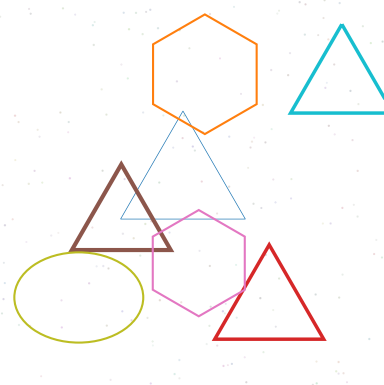[{"shape": "triangle", "thickness": 0.5, "radius": 0.94, "center": [0.475, 0.525]}, {"shape": "hexagon", "thickness": 1.5, "radius": 0.78, "center": [0.532, 0.807]}, {"shape": "triangle", "thickness": 2.5, "radius": 0.82, "center": [0.699, 0.201]}, {"shape": "triangle", "thickness": 3, "radius": 0.74, "center": [0.315, 0.425]}, {"shape": "hexagon", "thickness": 1.5, "radius": 0.69, "center": [0.516, 0.316]}, {"shape": "oval", "thickness": 1.5, "radius": 0.84, "center": [0.205, 0.227]}, {"shape": "triangle", "thickness": 2.5, "radius": 0.77, "center": [0.888, 0.783]}]